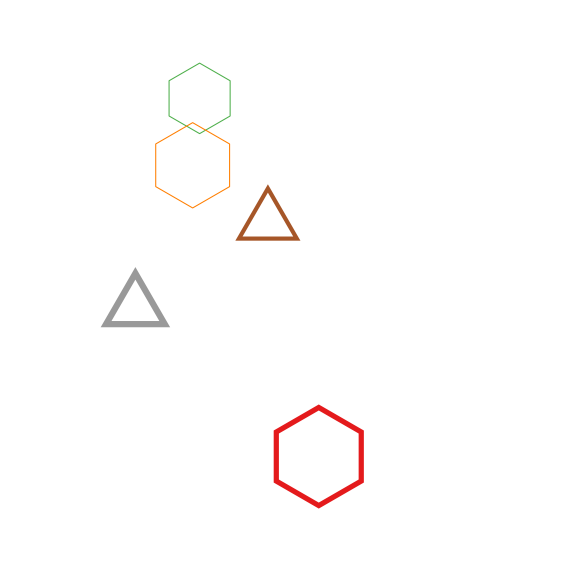[{"shape": "hexagon", "thickness": 2.5, "radius": 0.42, "center": [0.552, 0.209]}, {"shape": "hexagon", "thickness": 0.5, "radius": 0.31, "center": [0.346, 0.829]}, {"shape": "hexagon", "thickness": 0.5, "radius": 0.37, "center": [0.334, 0.713]}, {"shape": "triangle", "thickness": 2, "radius": 0.29, "center": [0.464, 0.615]}, {"shape": "triangle", "thickness": 3, "radius": 0.29, "center": [0.234, 0.467]}]